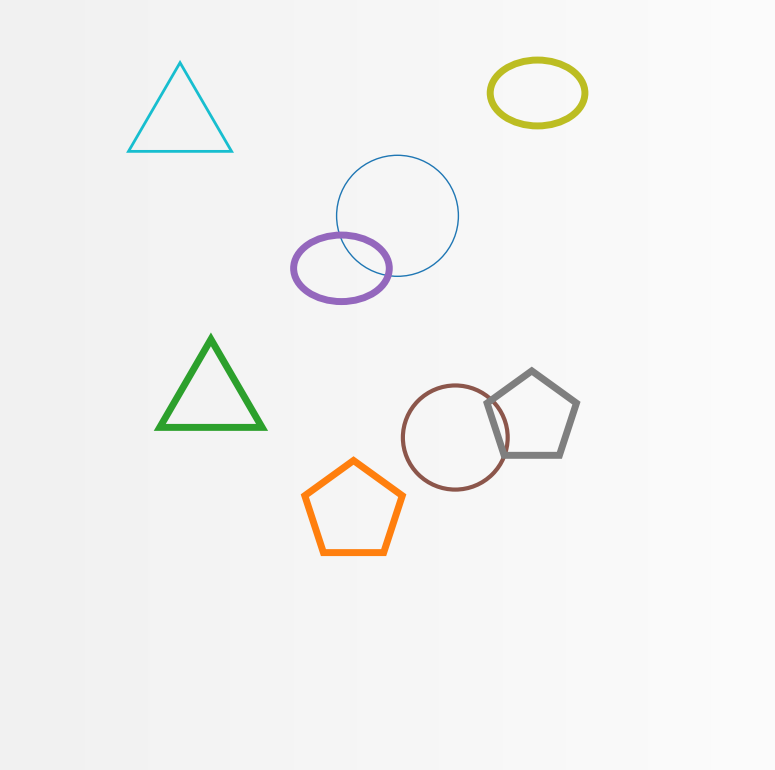[{"shape": "circle", "thickness": 0.5, "radius": 0.39, "center": [0.513, 0.72]}, {"shape": "pentagon", "thickness": 2.5, "radius": 0.33, "center": [0.456, 0.336]}, {"shape": "triangle", "thickness": 2.5, "radius": 0.38, "center": [0.272, 0.483]}, {"shape": "oval", "thickness": 2.5, "radius": 0.31, "center": [0.441, 0.652]}, {"shape": "circle", "thickness": 1.5, "radius": 0.34, "center": [0.587, 0.432]}, {"shape": "pentagon", "thickness": 2.5, "radius": 0.3, "center": [0.686, 0.458]}, {"shape": "oval", "thickness": 2.5, "radius": 0.31, "center": [0.694, 0.879]}, {"shape": "triangle", "thickness": 1, "radius": 0.38, "center": [0.232, 0.842]}]